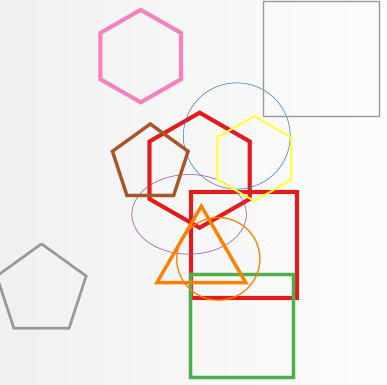[{"shape": "hexagon", "thickness": 3, "radius": 0.75, "center": [0.515, 0.558]}, {"shape": "square", "thickness": 3, "radius": 0.69, "center": [0.63, 0.363]}, {"shape": "circle", "thickness": 0.5, "radius": 0.69, "center": [0.611, 0.647]}, {"shape": "square", "thickness": 2.5, "radius": 0.66, "center": [0.624, 0.154]}, {"shape": "oval", "thickness": 0.5, "radius": 0.74, "center": [0.488, 0.443]}, {"shape": "triangle", "thickness": 2.5, "radius": 0.66, "center": [0.52, 0.332]}, {"shape": "circle", "thickness": 1, "radius": 0.54, "center": [0.563, 0.328]}, {"shape": "hexagon", "thickness": 1.5, "radius": 0.55, "center": [0.656, 0.588]}, {"shape": "pentagon", "thickness": 2.5, "radius": 0.51, "center": [0.388, 0.575]}, {"shape": "hexagon", "thickness": 3, "radius": 0.6, "center": [0.363, 0.854]}, {"shape": "square", "thickness": 1, "radius": 0.75, "center": [0.828, 0.848]}, {"shape": "pentagon", "thickness": 2, "radius": 0.61, "center": [0.107, 0.246]}]